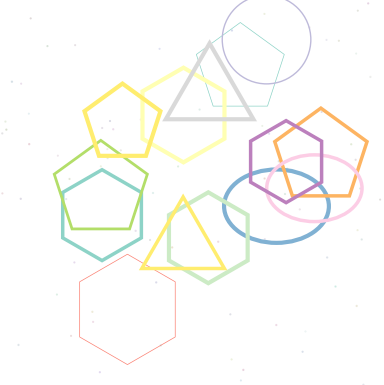[{"shape": "hexagon", "thickness": 2.5, "radius": 0.59, "center": [0.265, 0.441]}, {"shape": "pentagon", "thickness": 0.5, "radius": 0.6, "center": [0.624, 0.821]}, {"shape": "hexagon", "thickness": 3, "radius": 0.61, "center": [0.477, 0.701]}, {"shape": "circle", "thickness": 1, "radius": 0.58, "center": [0.692, 0.897]}, {"shape": "hexagon", "thickness": 0.5, "radius": 0.72, "center": [0.331, 0.196]}, {"shape": "oval", "thickness": 3, "radius": 0.68, "center": [0.718, 0.464]}, {"shape": "pentagon", "thickness": 2.5, "radius": 0.63, "center": [0.833, 0.593]}, {"shape": "pentagon", "thickness": 2, "radius": 0.64, "center": [0.262, 0.508]}, {"shape": "oval", "thickness": 2.5, "radius": 0.62, "center": [0.817, 0.511]}, {"shape": "triangle", "thickness": 3, "radius": 0.66, "center": [0.544, 0.756]}, {"shape": "hexagon", "thickness": 2.5, "radius": 0.53, "center": [0.743, 0.58]}, {"shape": "hexagon", "thickness": 3, "radius": 0.59, "center": [0.541, 0.382]}, {"shape": "triangle", "thickness": 2.5, "radius": 0.62, "center": [0.476, 0.365]}, {"shape": "pentagon", "thickness": 3, "radius": 0.52, "center": [0.318, 0.679]}]